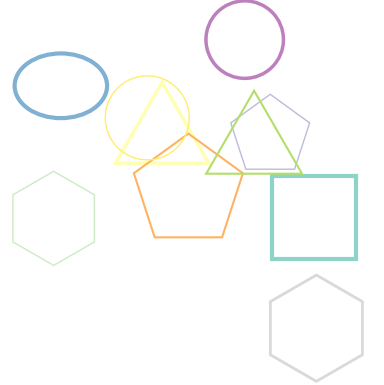[{"shape": "square", "thickness": 3, "radius": 0.54, "center": [0.815, 0.436]}, {"shape": "triangle", "thickness": 2.5, "radius": 0.7, "center": [0.421, 0.646]}, {"shape": "pentagon", "thickness": 1, "radius": 0.54, "center": [0.702, 0.648]}, {"shape": "oval", "thickness": 3, "radius": 0.6, "center": [0.158, 0.777]}, {"shape": "pentagon", "thickness": 1.5, "radius": 0.74, "center": [0.489, 0.504]}, {"shape": "triangle", "thickness": 1.5, "radius": 0.72, "center": [0.66, 0.621]}, {"shape": "hexagon", "thickness": 2, "radius": 0.69, "center": [0.822, 0.148]}, {"shape": "circle", "thickness": 2.5, "radius": 0.5, "center": [0.636, 0.897]}, {"shape": "hexagon", "thickness": 1, "radius": 0.61, "center": [0.139, 0.433]}, {"shape": "circle", "thickness": 1, "radius": 0.55, "center": [0.382, 0.694]}]